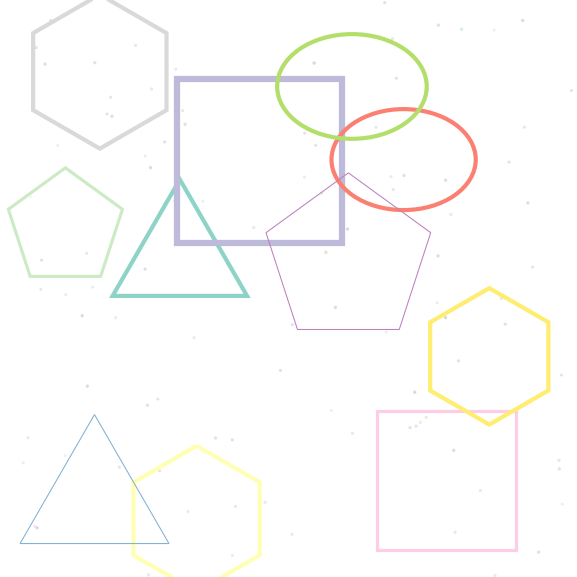[{"shape": "triangle", "thickness": 2, "radius": 0.67, "center": [0.311, 0.554]}, {"shape": "hexagon", "thickness": 2, "radius": 0.63, "center": [0.34, 0.101]}, {"shape": "square", "thickness": 3, "radius": 0.71, "center": [0.45, 0.72]}, {"shape": "oval", "thickness": 2, "radius": 0.62, "center": [0.699, 0.723]}, {"shape": "triangle", "thickness": 0.5, "radius": 0.74, "center": [0.164, 0.132]}, {"shape": "oval", "thickness": 2, "radius": 0.65, "center": [0.609, 0.849]}, {"shape": "square", "thickness": 1.5, "radius": 0.6, "center": [0.773, 0.167]}, {"shape": "hexagon", "thickness": 2, "radius": 0.67, "center": [0.173, 0.875]}, {"shape": "pentagon", "thickness": 0.5, "radius": 0.75, "center": [0.603, 0.55]}, {"shape": "pentagon", "thickness": 1.5, "radius": 0.52, "center": [0.113, 0.605]}, {"shape": "hexagon", "thickness": 2, "radius": 0.59, "center": [0.847, 0.382]}]